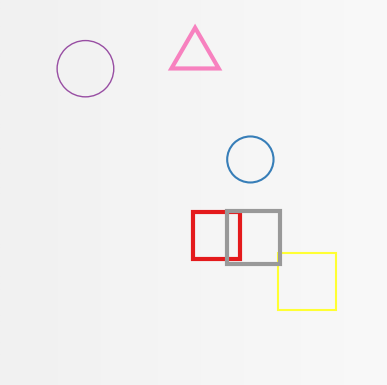[{"shape": "square", "thickness": 3, "radius": 0.3, "center": [0.559, 0.388]}, {"shape": "circle", "thickness": 1.5, "radius": 0.3, "center": [0.646, 0.586]}, {"shape": "circle", "thickness": 1, "radius": 0.37, "center": [0.22, 0.822]}, {"shape": "square", "thickness": 1.5, "radius": 0.37, "center": [0.792, 0.27]}, {"shape": "triangle", "thickness": 3, "radius": 0.35, "center": [0.503, 0.857]}, {"shape": "square", "thickness": 3, "radius": 0.34, "center": [0.654, 0.382]}]